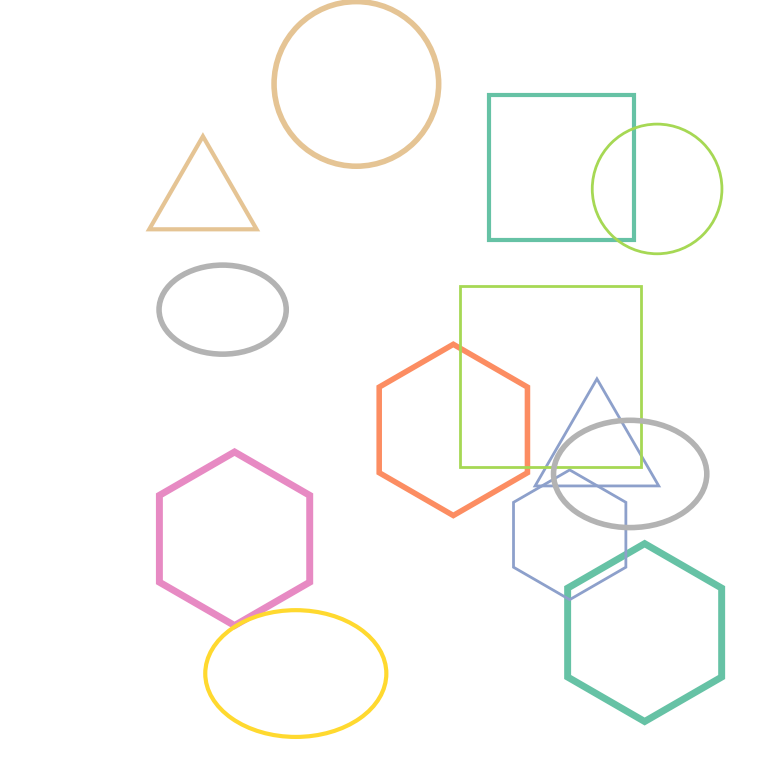[{"shape": "square", "thickness": 1.5, "radius": 0.47, "center": [0.729, 0.783]}, {"shape": "hexagon", "thickness": 2.5, "radius": 0.58, "center": [0.837, 0.178]}, {"shape": "hexagon", "thickness": 2, "radius": 0.56, "center": [0.589, 0.442]}, {"shape": "hexagon", "thickness": 1, "radius": 0.42, "center": [0.74, 0.305]}, {"shape": "triangle", "thickness": 1, "radius": 0.46, "center": [0.775, 0.415]}, {"shape": "hexagon", "thickness": 2.5, "radius": 0.56, "center": [0.305, 0.3]}, {"shape": "square", "thickness": 1, "radius": 0.59, "center": [0.715, 0.512]}, {"shape": "circle", "thickness": 1, "radius": 0.42, "center": [0.853, 0.755]}, {"shape": "oval", "thickness": 1.5, "radius": 0.59, "center": [0.384, 0.125]}, {"shape": "circle", "thickness": 2, "radius": 0.53, "center": [0.463, 0.891]}, {"shape": "triangle", "thickness": 1.5, "radius": 0.4, "center": [0.264, 0.742]}, {"shape": "oval", "thickness": 2, "radius": 0.5, "center": [0.818, 0.384]}, {"shape": "oval", "thickness": 2, "radius": 0.41, "center": [0.289, 0.598]}]